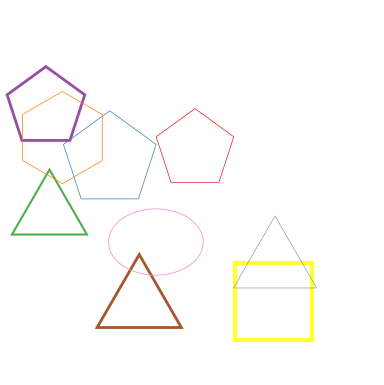[{"shape": "pentagon", "thickness": 0.5, "radius": 0.53, "center": [0.506, 0.612]}, {"shape": "pentagon", "thickness": 0.5, "radius": 0.63, "center": [0.285, 0.586]}, {"shape": "triangle", "thickness": 1.5, "radius": 0.56, "center": [0.129, 0.447]}, {"shape": "pentagon", "thickness": 2, "radius": 0.53, "center": [0.119, 0.721]}, {"shape": "hexagon", "thickness": 0.5, "radius": 0.6, "center": [0.162, 0.643]}, {"shape": "square", "thickness": 3, "radius": 0.5, "center": [0.71, 0.217]}, {"shape": "triangle", "thickness": 2, "radius": 0.63, "center": [0.362, 0.213]}, {"shape": "oval", "thickness": 0.5, "radius": 0.62, "center": [0.405, 0.371]}, {"shape": "triangle", "thickness": 0.5, "radius": 0.62, "center": [0.714, 0.314]}]